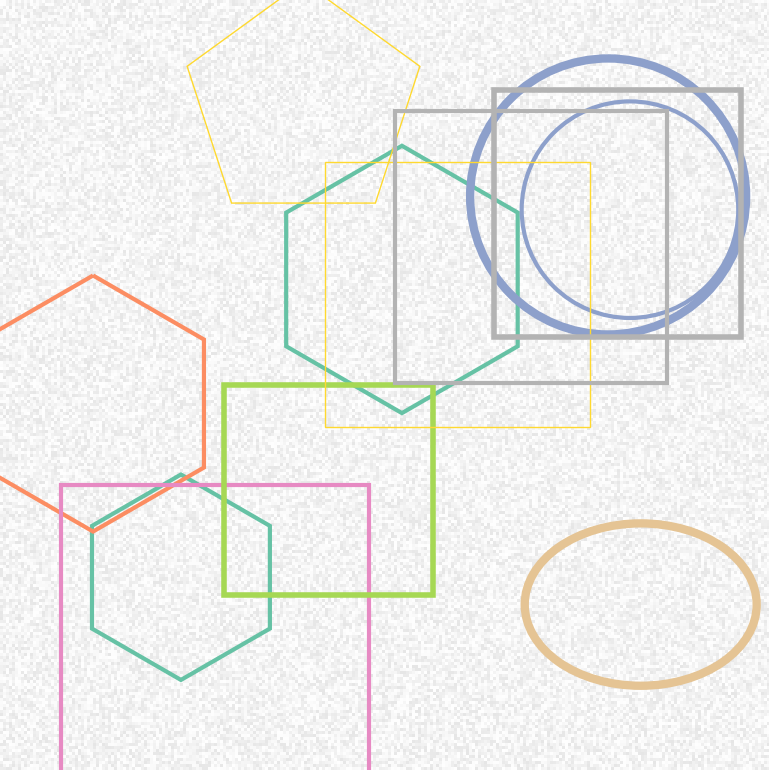[{"shape": "hexagon", "thickness": 1.5, "radius": 0.67, "center": [0.235, 0.25]}, {"shape": "hexagon", "thickness": 1.5, "radius": 0.87, "center": [0.522, 0.637]}, {"shape": "hexagon", "thickness": 1.5, "radius": 0.83, "center": [0.121, 0.476]}, {"shape": "circle", "thickness": 3, "radius": 0.9, "center": [0.79, 0.745]}, {"shape": "circle", "thickness": 1.5, "radius": 0.7, "center": [0.818, 0.728]}, {"shape": "square", "thickness": 1.5, "radius": 1.0, "center": [0.279, 0.171]}, {"shape": "square", "thickness": 2, "radius": 0.68, "center": [0.426, 0.363]}, {"shape": "pentagon", "thickness": 0.5, "radius": 0.79, "center": [0.394, 0.865]}, {"shape": "square", "thickness": 0.5, "radius": 0.86, "center": [0.594, 0.617]}, {"shape": "oval", "thickness": 3, "radius": 0.75, "center": [0.832, 0.215]}, {"shape": "square", "thickness": 1.5, "radius": 0.88, "center": [0.69, 0.68]}, {"shape": "square", "thickness": 2, "radius": 0.8, "center": [0.802, 0.723]}]